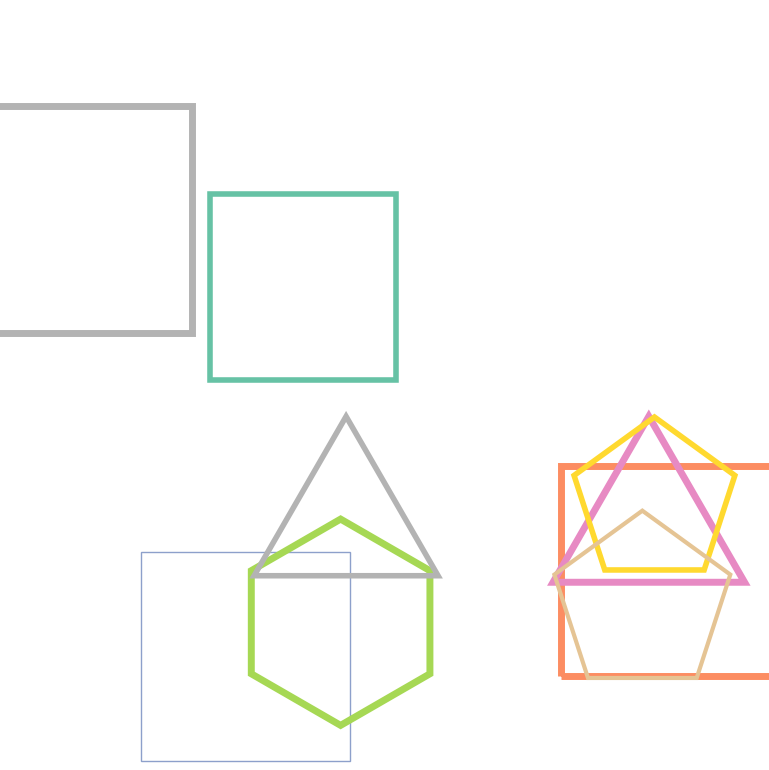[{"shape": "square", "thickness": 2, "radius": 0.6, "center": [0.394, 0.628]}, {"shape": "square", "thickness": 2.5, "radius": 0.68, "center": [0.865, 0.259]}, {"shape": "square", "thickness": 0.5, "radius": 0.68, "center": [0.319, 0.148]}, {"shape": "triangle", "thickness": 2.5, "radius": 0.72, "center": [0.843, 0.316]}, {"shape": "hexagon", "thickness": 2.5, "radius": 0.67, "center": [0.442, 0.192]}, {"shape": "pentagon", "thickness": 2, "radius": 0.55, "center": [0.85, 0.349]}, {"shape": "pentagon", "thickness": 1.5, "radius": 0.6, "center": [0.834, 0.217]}, {"shape": "square", "thickness": 2.5, "radius": 0.74, "center": [0.101, 0.715]}, {"shape": "triangle", "thickness": 2, "radius": 0.69, "center": [0.449, 0.321]}]